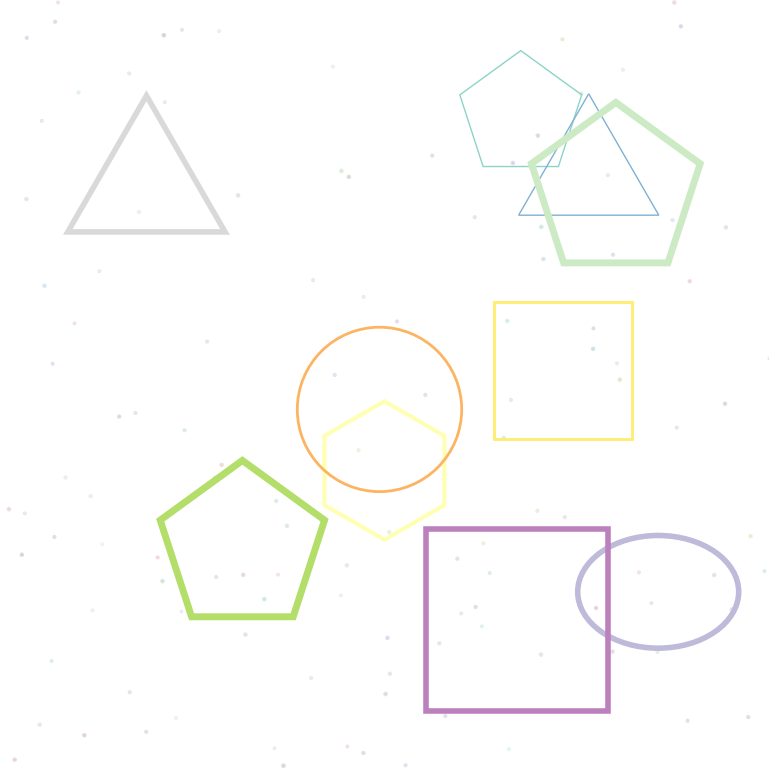[{"shape": "pentagon", "thickness": 0.5, "radius": 0.42, "center": [0.676, 0.851]}, {"shape": "hexagon", "thickness": 1.5, "radius": 0.45, "center": [0.499, 0.389]}, {"shape": "oval", "thickness": 2, "radius": 0.52, "center": [0.855, 0.231]}, {"shape": "triangle", "thickness": 0.5, "radius": 0.53, "center": [0.765, 0.773]}, {"shape": "circle", "thickness": 1, "radius": 0.53, "center": [0.493, 0.468]}, {"shape": "pentagon", "thickness": 2.5, "radius": 0.56, "center": [0.315, 0.29]}, {"shape": "triangle", "thickness": 2, "radius": 0.59, "center": [0.19, 0.758]}, {"shape": "square", "thickness": 2, "radius": 0.59, "center": [0.671, 0.194]}, {"shape": "pentagon", "thickness": 2.5, "radius": 0.58, "center": [0.8, 0.752]}, {"shape": "square", "thickness": 1, "radius": 0.45, "center": [0.731, 0.519]}]